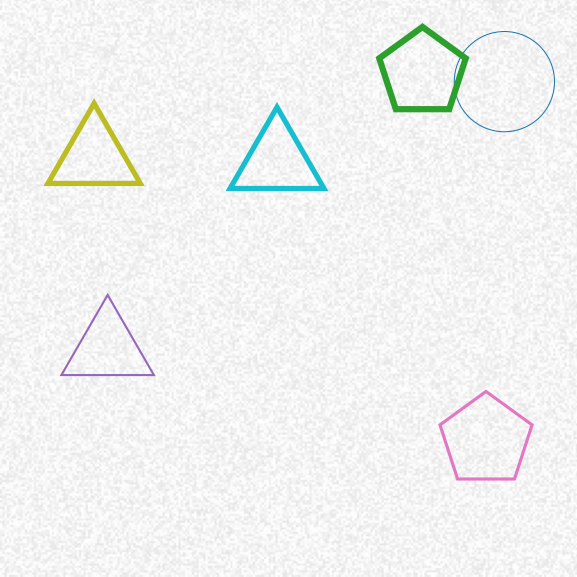[{"shape": "circle", "thickness": 0.5, "radius": 0.43, "center": [0.873, 0.858]}, {"shape": "pentagon", "thickness": 3, "radius": 0.39, "center": [0.732, 0.874]}, {"shape": "triangle", "thickness": 1, "radius": 0.46, "center": [0.186, 0.396]}, {"shape": "pentagon", "thickness": 1.5, "radius": 0.42, "center": [0.842, 0.237]}, {"shape": "triangle", "thickness": 2.5, "radius": 0.46, "center": [0.163, 0.728]}, {"shape": "triangle", "thickness": 2.5, "radius": 0.47, "center": [0.48, 0.72]}]